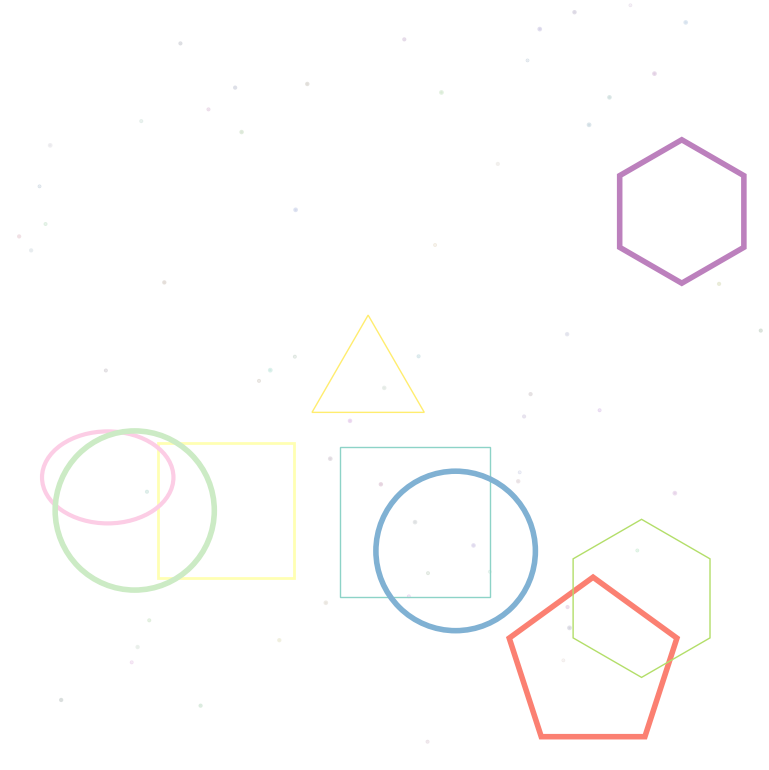[{"shape": "square", "thickness": 0.5, "radius": 0.49, "center": [0.539, 0.322]}, {"shape": "square", "thickness": 1, "radius": 0.44, "center": [0.294, 0.337]}, {"shape": "pentagon", "thickness": 2, "radius": 0.57, "center": [0.77, 0.136]}, {"shape": "circle", "thickness": 2, "radius": 0.52, "center": [0.592, 0.285]}, {"shape": "hexagon", "thickness": 0.5, "radius": 0.51, "center": [0.833, 0.223]}, {"shape": "oval", "thickness": 1.5, "radius": 0.43, "center": [0.14, 0.38]}, {"shape": "hexagon", "thickness": 2, "radius": 0.47, "center": [0.885, 0.725]}, {"shape": "circle", "thickness": 2, "radius": 0.52, "center": [0.175, 0.337]}, {"shape": "triangle", "thickness": 0.5, "radius": 0.42, "center": [0.478, 0.507]}]